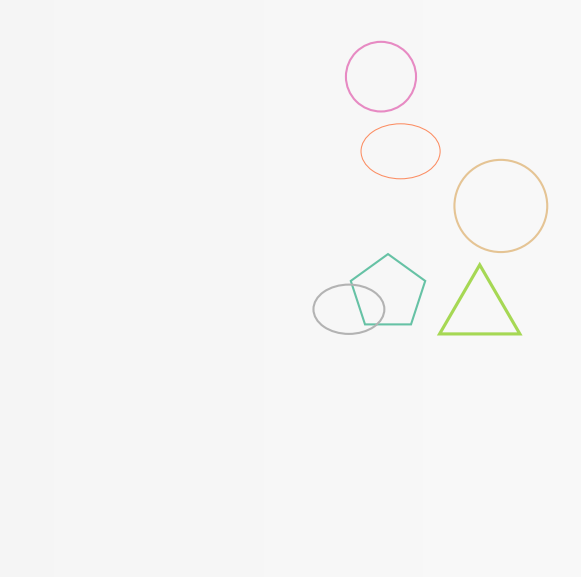[{"shape": "pentagon", "thickness": 1, "radius": 0.34, "center": [0.668, 0.492]}, {"shape": "oval", "thickness": 0.5, "radius": 0.34, "center": [0.689, 0.737]}, {"shape": "circle", "thickness": 1, "radius": 0.3, "center": [0.655, 0.866]}, {"shape": "triangle", "thickness": 1.5, "radius": 0.4, "center": [0.825, 0.461]}, {"shape": "circle", "thickness": 1, "radius": 0.4, "center": [0.862, 0.642]}, {"shape": "oval", "thickness": 1, "radius": 0.3, "center": [0.6, 0.464]}]